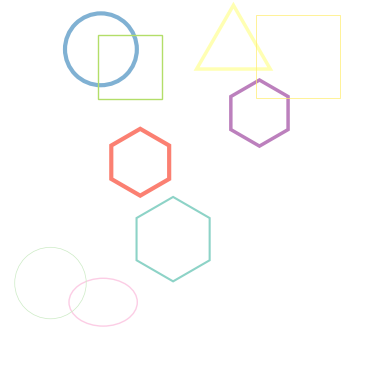[{"shape": "hexagon", "thickness": 1.5, "radius": 0.55, "center": [0.45, 0.379]}, {"shape": "triangle", "thickness": 2.5, "radius": 0.55, "center": [0.606, 0.876]}, {"shape": "hexagon", "thickness": 3, "radius": 0.43, "center": [0.364, 0.579]}, {"shape": "circle", "thickness": 3, "radius": 0.47, "center": [0.262, 0.872]}, {"shape": "square", "thickness": 1, "radius": 0.41, "center": [0.337, 0.825]}, {"shape": "oval", "thickness": 1, "radius": 0.44, "center": [0.268, 0.215]}, {"shape": "hexagon", "thickness": 2.5, "radius": 0.43, "center": [0.674, 0.706]}, {"shape": "circle", "thickness": 0.5, "radius": 0.46, "center": [0.131, 0.265]}, {"shape": "square", "thickness": 0.5, "radius": 0.54, "center": [0.774, 0.854]}]